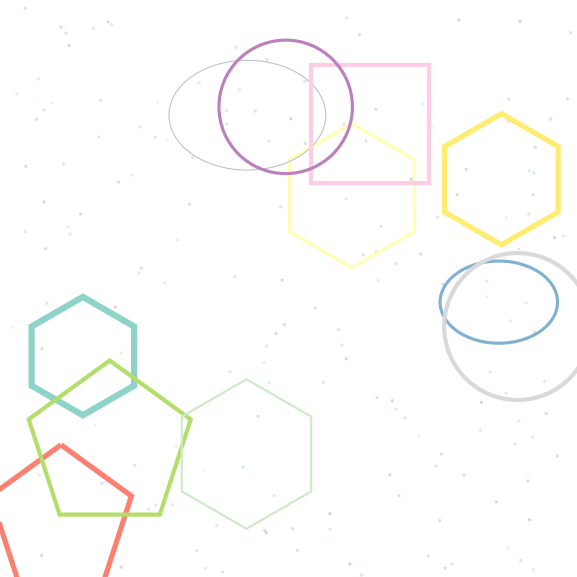[{"shape": "hexagon", "thickness": 3, "radius": 0.51, "center": [0.143, 0.383]}, {"shape": "hexagon", "thickness": 1.5, "radius": 0.62, "center": [0.609, 0.66]}, {"shape": "oval", "thickness": 0.5, "radius": 0.68, "center": [0.428, 0.8]}, {"shape": "pentagon", "thickness": 2.5, "radius": 0.64, "center": [0.106, 0.101]}, {"shape": "oval", "thickness": 1.5, "radius": 0.51, "center": [0.864, 0.476]}, {"shape": "pentagon", "thickness": 2, "radius": 0.74, "center": [0.19, 0.227]}, {"shape": "square", "thickness": 2, "radius": 0.51, "center": [0.641, 0.784]}, {"shape": "circle", "thickness": 2, "radius": 0.64, "center": [0.896, 0.434]}, {"shape": "circle", "thickness": 1.5, "radius": 0.58, "center": [0.495, 0.814]}, {"shape": "hexagon", "thickness": 1, "radius": 0.65, "center": [0.427, 0.213]}, {"shape": "hexagon", "thickness": 2.5, "radius": 0.57, "center": [0.868, 0.689]}]